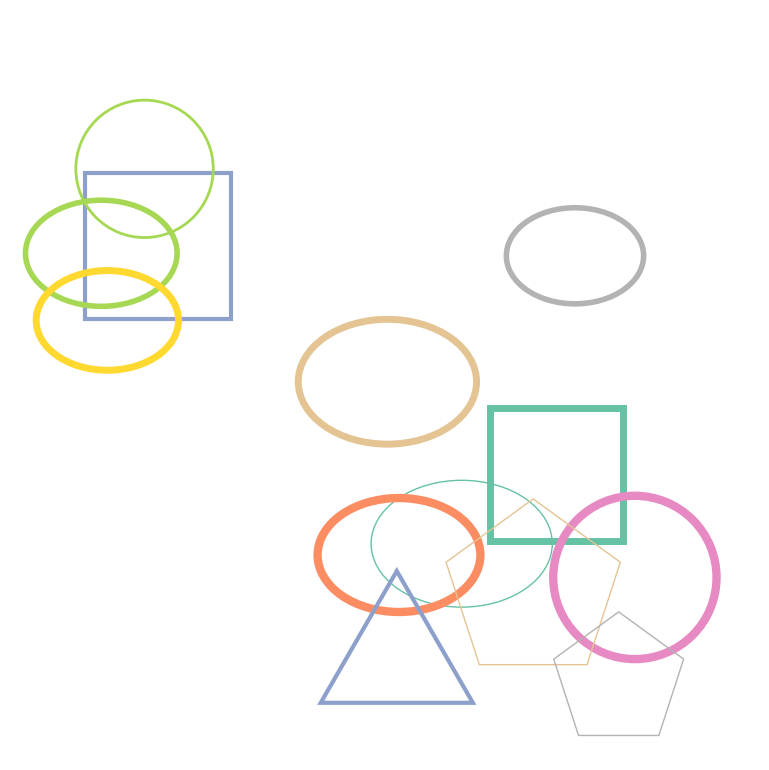[{"shape": "oval", "thickness": 0.5, "radius": 0.59, "center": [0.6, 0.294]}, {"shape": "square", "thickness": 2.5, "radius": 0.43, "center": [0.723, 0.384]}, {"shape": "oval", "thickness": 3, "radius": 0.53, "center": [0.518, 0.279]}, {"shape": "triangle", "thickness": 1.5, "radius": 0.57, "center": [0.515, 0.144]}, {"shape": "square", "thickness": 1.5, "radius": 0.47, "center": [0.205, 0.68]}, {"shape": "circle", "thickness": 3, "radius": 0.53, "center": [0.825, 0.25]}, {"shape": "oval", "thickness": 2, "radius": 0.49, "center": [0.132, 0.671]}, {"shape": "circle", "thickness": 1, "radius": 0.45, "center": [0.188, 0.781]}, {"shape": "oval", "thickness": 2.5, "radius": 0.46, "center": [0.139, 0.584]}, {"shape": "pentagon", "thickness": 0.5, "radius": 0.59, "center": [0.692, 0.233]}, {"shape": "oval", "thickness": 2.5, "radius": 0.58, "center": [0.503, 0.504]}, {"shape": "oval", "thickness": 2, "radius": 0.45, "center": [0.747, 0.668]}, {"shape": "pentagon", "thickness": 0.5, "radius": 0.44, "center": [0.803, 0.117]}]